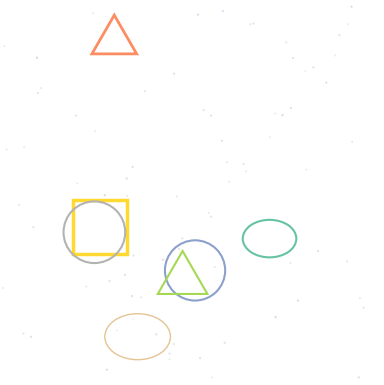[{"shape": "oval", "thickness": 1.5, "radius": 0.35, "center": [0.7, 0.38]}, {"shape": "triangle", "thickness": 2, "radius": 0.34, "center": [0.297, 0.894]}, {"shape": "circle", "thickness": 1.5, "radius": 0.39, "center": [0.507, 0.298]}, {"shape": "triangle", "thickness": 1.5, "radius": 0.37, "center": [0.474, 0.274]}, {"shape": "square", "thickness": 2.5, "radius": 0.35, "center": [0.26, 0.411]}, {"shape": "oval", "thickness": 1, "radius": 0.43, "center": [0.358, 0.125]}, {"shape": "circle", "thickness": 1.5, "radius": 0.4, "center": [0.245, 0.397]}]